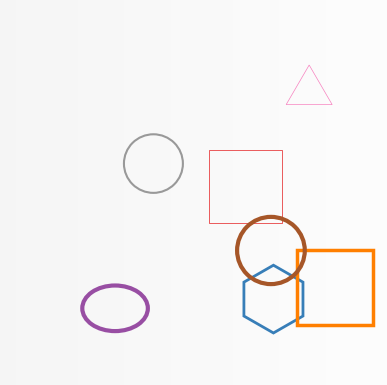[{"shape": "square", "thickness": 0.5, "radius": 0.47, "center": [0.634, 0.515]}, {"shape": "hexagon", "thickness": 2, "radius": 0.44, "center": [0.706, 0.223]}, {"shape": "oval", "thickness": 3, "radius": 0.42, "center": [0.297, 0.199]}, {"shape": "square", "thickness": 2.5, "radius": 0.49, "center": [0.864, 0.254]}, {"shape": "circle", "thickness": 3, "radius": 0.44, "center": [0.699, 0.349]}, {"shape": "triangle", "thickness": 0.5, "radius": 0.34, "center": [0.798, 0.763]}, {"shape": "circle", "thickness": 1.5, "radius": 0.38, "center": [0.396, 0.575]}]